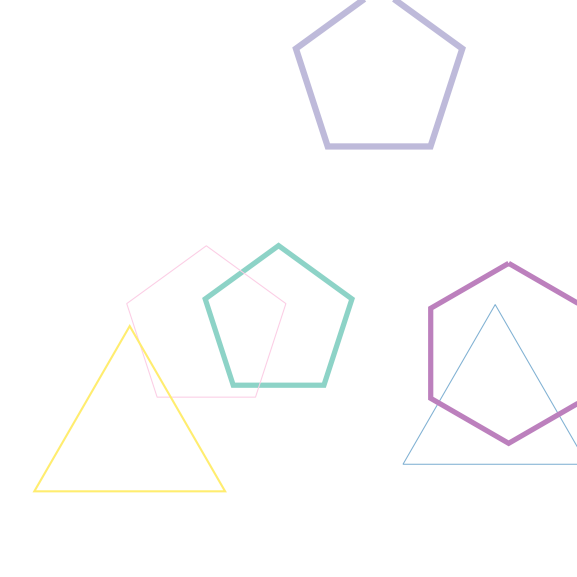[{"shape": "pentagon", "thickness": 2.5, "radius": 0.67, "center": [0.482, 0.44]}, {"shape": "pentagon", "thickness": 3, "radius": 0.76, "center": [0.656, 0.868]}, {"shape": "triangle", "thickness": 0.5, "radius": 0.92, "center": [0.857, 0.287]}, {"shape": "pentagon", "thickness": 0.5, "radius": 0.72, "center": [0.357, 0.429]}, {"shape": "hexagon", "thickness": 2.5, "radius": 0.78, "center": [0.881, 0.387]}, {"shape": "triangle", "thickness": 1, "radius": 0.95, "center": [0.225, 0.244]}]